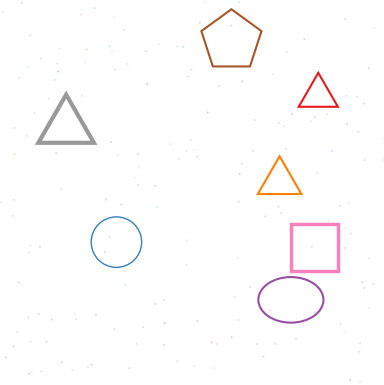[{"shape": "triangle", "thickness": 1.5, "radius": 0.29, "center": [0.827, 0.752]}, {"shape": "circle", "thickness": 1, "radius": 0.33, "center": [0.302, 0.371]}, {"shape": "oval", "thickness": 1.5, "radius": 0.42, "center": [0.756, 0.221]}, {"shape": "triangle", "thickness": 1.5, "radius": 0.33, "center": [0.726, 0.529]}, {"shape": "pentagon", "thickness": 1.5, "radius": 0.41, "center": [0.601, 0.894]}, {"shape": "square", "thickness": 2.5, "radius": 0.3, "center": [0.817, 0.357]}, {"shape": "triangle", "thickness": 3, "radius": 0.42, "center": [0.172, 0.671]}]